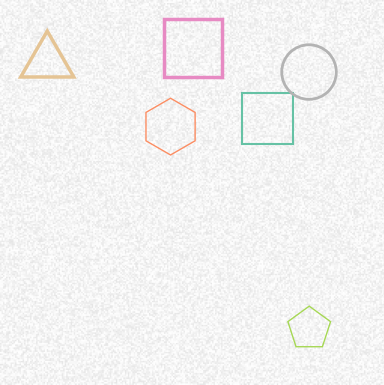[{"shape": "square", "thickness": 1.5, "radius": 0.33, "center": [0.694, 0.692]}, {"shape": "hexagon", "thickness": 1, "radius": 0.37, "center": [0.443, 0.671]}, {"shape": "square", "thickness": 2.5, "radius": 0.38, "center": [0.5, 0.876]}, {"shape": "pentagon", "thickness": 1, "radius": 0.29, "center": [0.803, 0.147]}, {"shape": "triangle", "thickness": 2.5, "radius": 0.4, "center": [0.123, 0.84]}, {"shape": "circle", "thickness": 2, "radius": 0.35, "center": [0.803, 0.813]}]